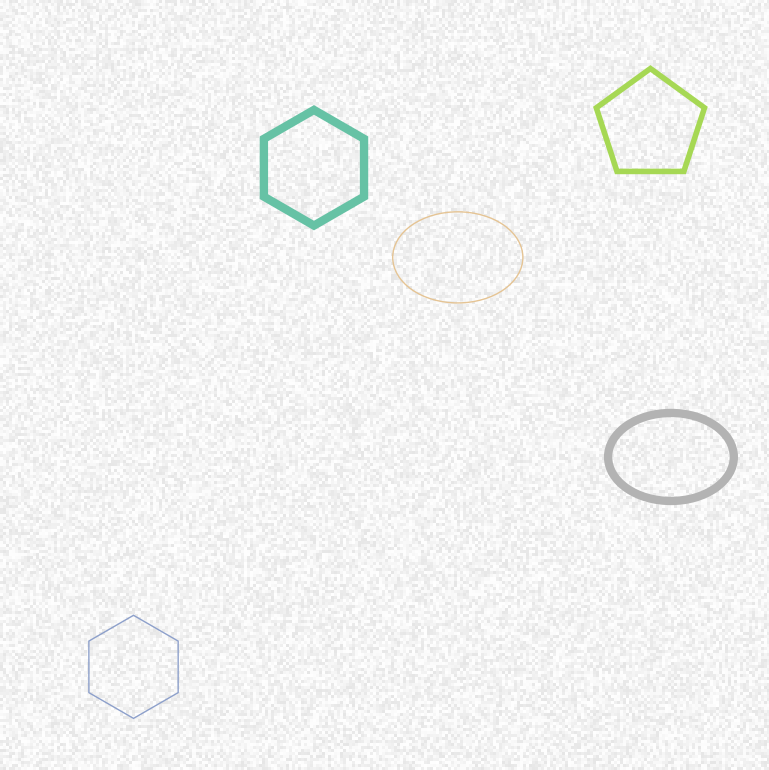[{"shape": "hexagon", "thickness": 3, "radius": 0.38, "center": [0.408, 0.782]}, {"shape": "hexagon", "thickness": 0.5, "radius": 0.33, "center": [0.173, 0.134]}, {"shape": "pentagon", "thickness": 2, "radius": 0.37, "center": [0.845, 0.837]}, {"shape": "oval", "thickness": 0.5, "radius": 0.42, "center": [0.595, 0.666]}, {"shape": "oval", "thickness": 3, "radius": 0.41, "center": [0.871, 0.407]}]